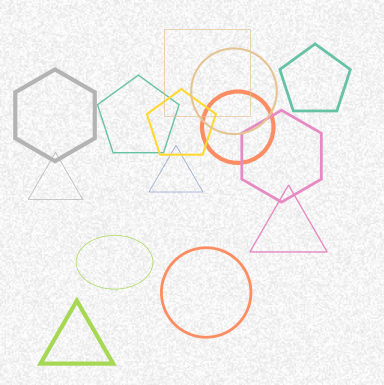[{"shape": "pentagon", "thickness": 2, "radius": 0.48, "center": [0.818, 0.79]}, {"shape": "pentagon", "thickness": 1, "radius": 0.56, "center": [0.359, 0.694]}, {"shape": "circle", "thickness": 2, "radius": 0.58, "center": [0.536, 0.24]}, {"shape": "circle", "thickness": 3, "radius": 0.46, "center": [0.618, 0.67]}, {"shape": "triangle", "thickness": 0.5, "radius": 0.4, "center": [0.457, 0.542]}, {"shape": "hexagon", "thickness": 2, "radius": 0.6, "center": [0.731, 0.594]}, {"shape": "triangle", "thickness": 1, "radius": 0.58, "center": [0.749, 0.403]}, {"shape": "oval", "thickness": 0.5, "radius": 0.5, "center": [0.298, 0.319]}, {"shape": "triangle", "thickness": 3, "radius": 0.54, "center": [0.2, 0.11]}, {"shape": "pentagon", "thickness": 1.5, "radius": 0.47, "center": [0.471, 0.674]}, {"shape": "square", "thickness": 0.5, "radius": 0.56, "center": [0.538, 0.811]}, {"shape": "circle", "thickness": 1.5, "radius": 0.56, "center": [0.608, 0.763]}, {"shape": "triangle", "thickness": 0.5, "radius": 0.41, "center": [0.144, 0.523]}, {"shape": "hexagon", "thickness": 3, "radius": 0.6, "center": [0.143, 0.701]}]